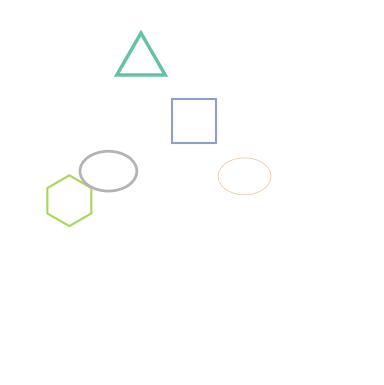[{"shape": "triangle", "thickness": 2.5, "radius": 0.36, "center": [0.366, 0.842]}, {"shape": "square", "thickness": 1.5, "radius": 0.29, "center": [0.503, 0.686]}, {"shape": "hexagon", "thickness": 1.5, "radius": 0.33, "center": [0.18, 0.479]}, {"shape": "oval", "thickness": 0.5, "radius": 0.34, "center": [0.635, 0.542]}, {"shape": "oval", "thickness": 2, "radius": 0.37, "center": [0.282, 0.555]}]